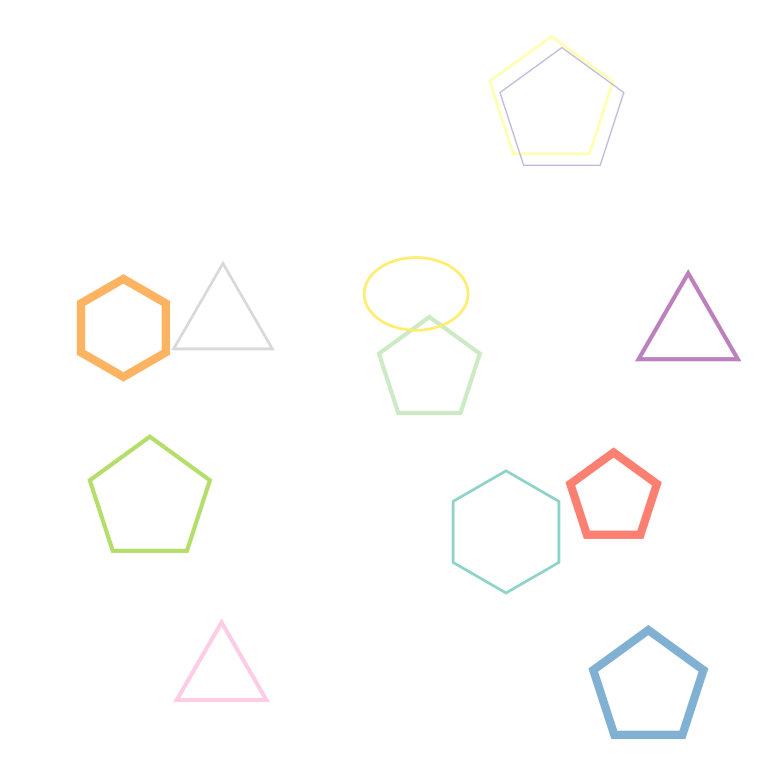[{"shape": "hexagon", "thickness": 1, "radius": 0.4, "center": [0.657, 0.309]}, {"shape": "pentagon", "thickness": 1, "radius": 0.42, "center": [0.716, 0.868]}, {"shape": "pentagon", "thickness": 0.5, "radius": 0.42, "center": [0.73, 0.854]}, {"shape": "pentagon", "thickness": 3, "radius": 0.3, "center": [0.797, 0.353]}, {"shape": "pentagon", "thickness": 3, "radius": 0.38, "center": [0.842, 0.107]}, {"shape": "hexagon", "thickness": 3, "radius": 0.32, "center": [0.16, 0.574]}, {"shape": "pentagon", "thickness": 1.5, "radius": 0.41, "center": [0.195, 0.351]}, {"shape": "triangle", "thickness": 1.5, "radius": 0.34, "center": [0.288, 0.124]}, {"shape": "triangle", "thickness": 1, "radius": 0.37, "center": [0.29, 0.584]}, {"shape": "triangle", "thickness": 1.5, "radius": 0.37, "center": [0.894, 0.571]}, {"shape": "pentagon", "thickness": 1.5, "radius": 0.34, "center": [0.558, 0.519]}, {"shape": "oval", "thickness": 1, "radius": 0.34, "center": [0.54, 0.618]}]